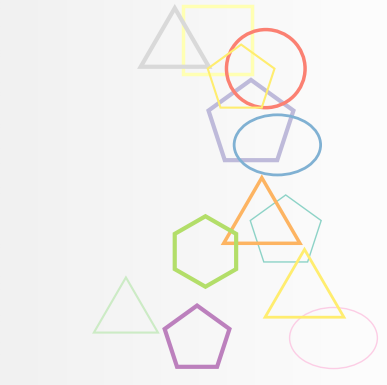[{"shape": "pentagon", "thickness": 1, "radius": 0.48, "center": [0.737, 0.397]}, {"shape": "square", "thickness": 2.5, "radius": 0.44, "center": [0.562, 0.896]}, {"shape": "pentagon", "thickness": 3, "radius": 0.58, "center": [0.648, 0.677]}, {"shape": "circle", "thickness": 2.5, "radius": 0.51, "center": [0.686, 0.822]}, {"shape": "oval", "thickness": 2, "radius": 0.56, "center": [0.716, 0.624]}, {"shape": "triangle", "thickness": 2.5, "radius": 0.57, "center": [0.676, 0.425]}, {"shape": "hexagon", "thickness": 3, "radius": 0.46, "center": [0.53, 0.347]}, {"shape": "oval", "thickness": 1, "radius": 0.57, "center": [0.861, 0.122]}, {"shape": "triangle", "thickness": 3, "radius": 0.51, "center": [0.451, 0.877]}, {"shape": "pentagon", "thickness": 3, "radius": 0.44, "center": [0.509, 0.118]}, {"shape": "triangle", "thickness": 1.5, "radius": 0.48, "center": [0.325, 0.184]}, {"shape": "pentagon", "thickness": 1.5, "radius": 0.45, "center": [0.622, 0.794]}, {"shape": "triangle", "thickness": 2, "radius": 0.59, "center": [0.786, 0.235]}]